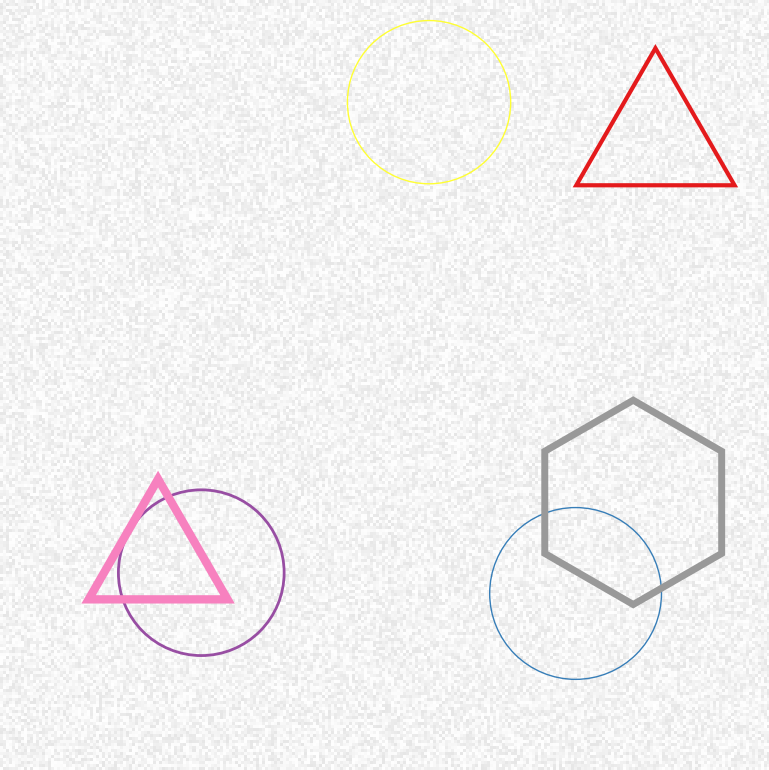[{"shape": "triangle", "thickness": 1.5, "radius": 0.59, "center": [0.851, 0.819]}, {"shape": "circle", "thickness": 0.5, "radius": 0.56, "center": [0.748, 0.229]}, {"shape": "circle", "thickness": 1, "radius": 0.54, "center": [0.261, 0.256]}, {"shape": "circle", "thickness": 0.5, "radius": 0.53, "center": [0.557, 0.867]}, {"shape": "triangle", "thickness": 3, "radius": 0.52, "center": [0.205, 0.274]}, {"shape": "hexagon", "thickness": 2.5, "radius": 0.66, "center": [0.822, 0.348]}]